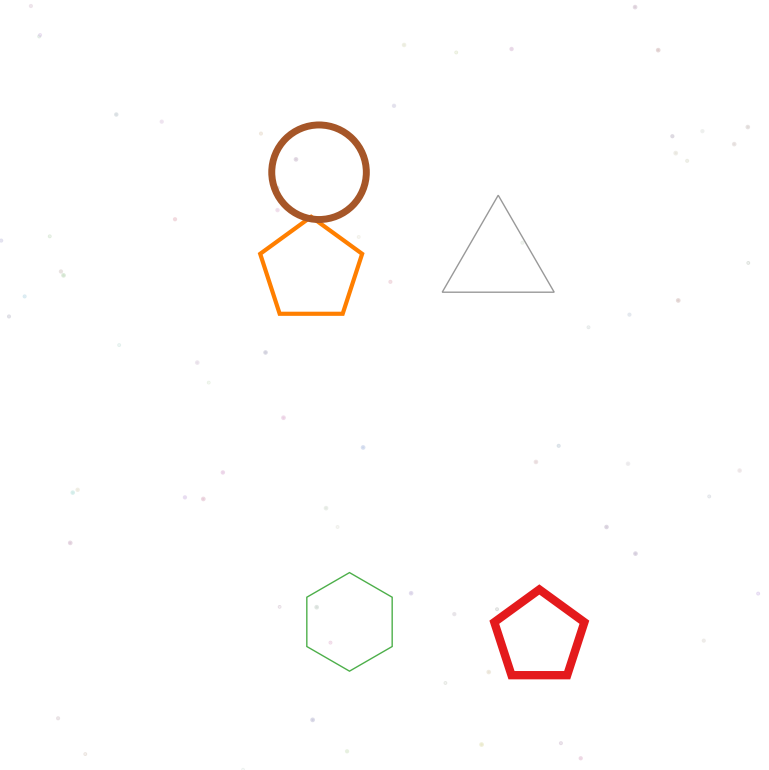[{"shape": "pentagon", "thickness": 3, "radius": 0.31, "center": [0.7, 0.173]}, {"shape": "hexagon", "thickness": 0.5, "radius": 0.32, "center": [0.454, 0.192]}, {"shape": "pentagon", "thickness": 1.5, "radius": 0.35, "center": [0.404, 0.649]}, {"shape": "circle", "thickness": 2.5, "radius": 0.31, "center": [0.414, 0.776]}, {"shape": "triangle", "thickness": 0.5, "radius": 0.42, "center": [0.647, 0.662]}]